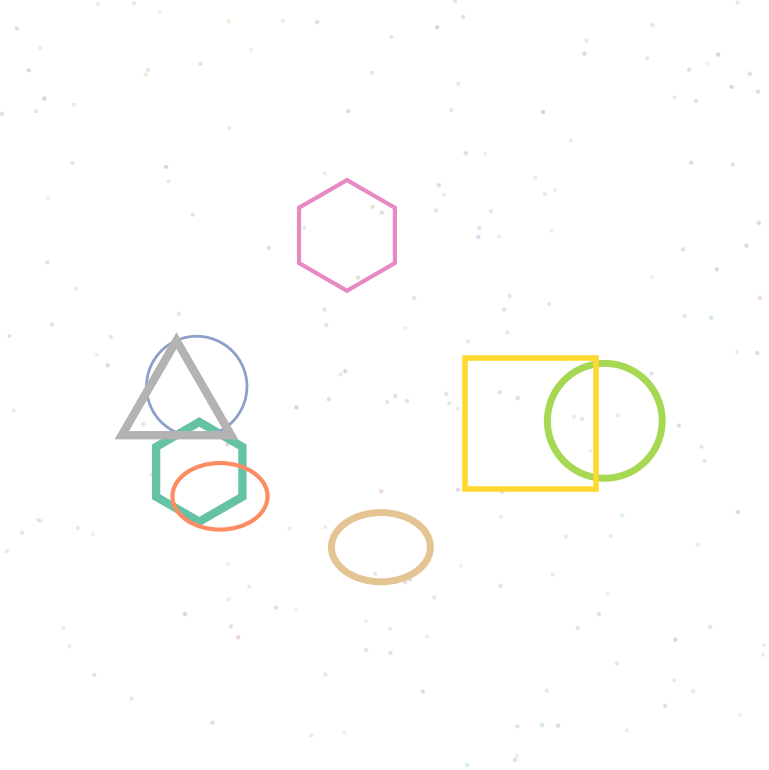[{"shape": "hexagon", "thickness": 3, "radius": 0.32, "center": [0.259, 0.387]}, {"shape": "oval", "thickness": 1.5, "radius": 0.31, "center": [0.286, 0.355]}, {"shape": "circle", "thickness": 1, "radius": 0.33, "center": [0.255, 0.498]}, {"shape": "hexagon", "thickness": 1.5, "radius": 0.36, "center": [0.451, 0.694]}, {"shape": "circle", "thickness": 2.5, "radius": 0.37, "center": [0.785, 0.453]}, {"shape": "square", "thickness": 2, "radius": 0.43, "center": [0.689, 0.45]}, {"shape": "oval", "thickness": 2.5, "radius": 0.32, "center": [0.495, 0.289]}, {"shape": "triangle", "thickness": 3, "radius": 0.41, "center": [0.229, 0.476]}]